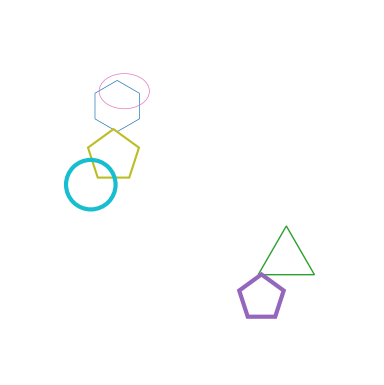[{"shape": "hexagon", "thickness": 0.5, "radius": 0.33, "center": [0.304, 0.725]}, {"shape": "triangle", "thickness": 1, "radius": 0.42, "center": [0.744, 0.329]}, {"shape": "pentagon", "thickness": 3, "radius": 0.3, "center": [0.679, 0.227]}, {"shape": "oval", "thickness": 0.5, "radius": 0.33, "center": [0.323, 0.763]}, {"shape": "pentagon", "thickness": 1.5, "radius": 0.35, "center": [0.295, 0.595]}, {"shape": "circle", "thickness": 3, "radius": 0.32, "center": [0.236, 0.52]}]